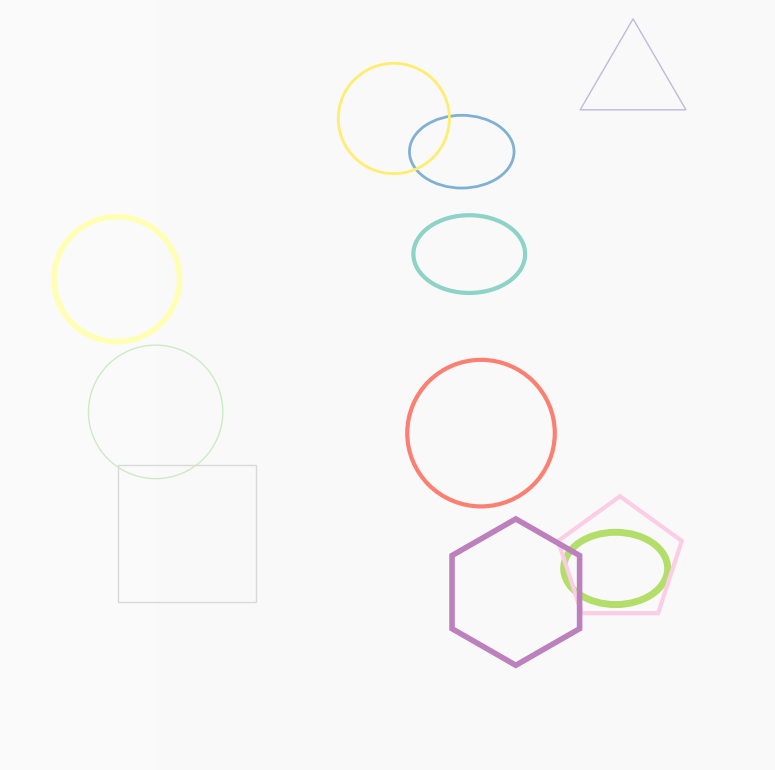[{"shape": "oval", "thickness": 1.5, "radius": 0.36, "center": [0.606, 0.67]}, {"shape": "circle", "thickness": 2, "radius": 0.41, "center": [0.151, 0.637]}, {"shape": "triangle", "thickness": 0.5, "radius": 0.39, "center": [0.817, 0.897]}, {"shape": "circle", "thickness": 1.5, "radius": 0.48, "center": [0.621, 0.438]}, {"shape": "oval", "thickness": 1, "radius": 0.34, "center": [0.596, 0.803]}, {"shape": "oval", "thickness": 2.5, "radius": 0.34, "center": [0.794, 0.262]}, {"shape": "pentagon", "thickness": 1.5, "radius": 0.42, "center": [0.8, 0.272]}, {"shape": "square", "thickness": 0.5, "radius": 0.45, "center": [0.241, 0.307]}, {"shape": "hexagon", "thickness": 2, "radius": 0.48, "center": [0.666, 0.231]}, {"shape": "circle", "thickness": 0.5, "radius": 0.43, "center": [0.201, 0.465]}, {"shape": "circle", "thickness": 1, "radius": 0.36, "center": [0.508, 0.846]}]